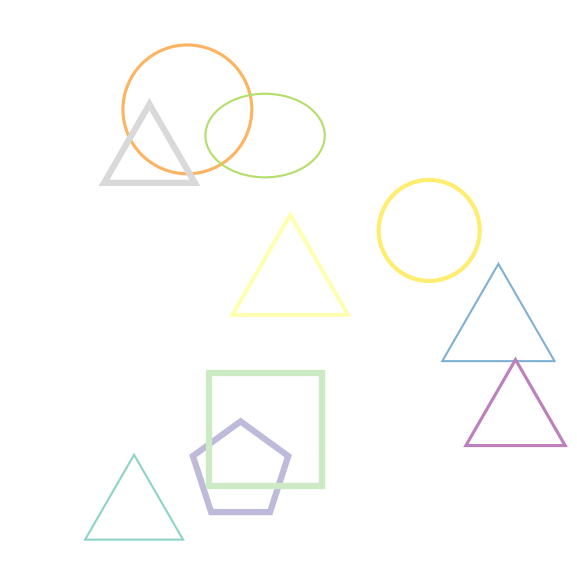[{"shape": "triangle", "thickness": 1, "radius": 0.49, "center": [0.232, 0.114]}, {"shape": "triangle", "thickness": 2, "radius": 0.58, "center": [0.503, 0.512]}, {"shape": "pentagon", "thickness": 3, "radius": 0.43, "center": [0.417, 0.183]}, {"shape": "triangle", "thickness": 1, "radius": 0.56, "center": [0.863, 0.43]}, {"shape": "circle", "thickness": 1.5, "radius": 0.56, "center": [0.324, 0.81]}, {"shape": "oval", "thickness": 1, "radius": 0.52, "center": [0.459, 0.764]}, {"shape": "triangle", "thickness": 3, "radius": 0.45, "center": [0.259, 0.728]}, {"shape": "triangle", "thickness": 1.5, "radius": 0.5, "center": [0.893, 0.277]}, {"shape": "square", "thickness": 3, "radius": 0.49, "center": [0.459, 0.255]}, {"shape": "circle", "thickness": 2, "radius": 0.44, "center": [0.743, 0.6]}]